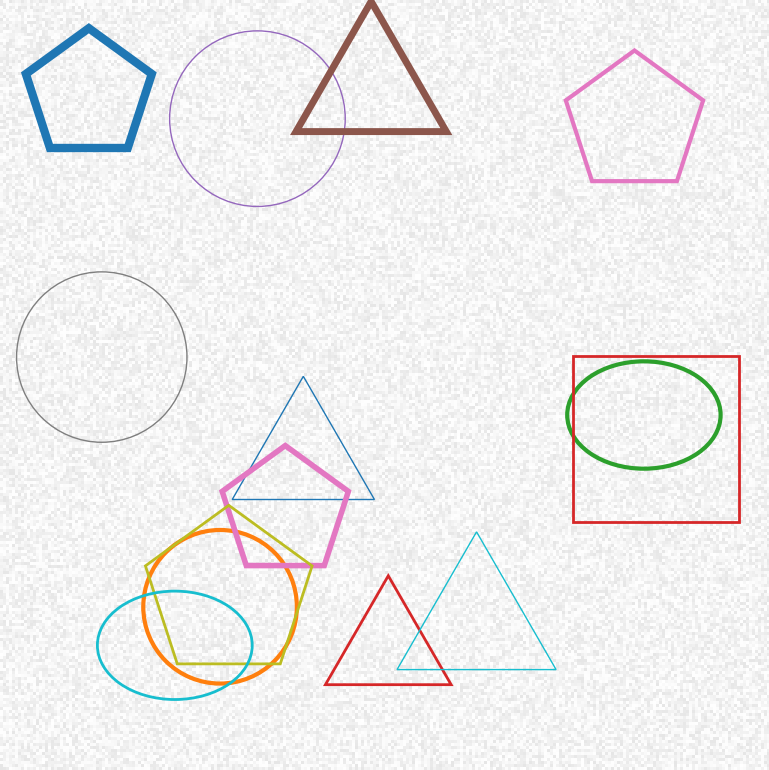[{"shape": "triangle", "thickness": 0.5, "radius": 0.53, "center": [0.394, 0.405]}, {"shape": "pentagon", "thickness": 3, "radius": 0.43, "center": [0.115, 0.877]}, {"shape": "circle", "thickness": 1.5, "radius": 0.5, "center": [0.286, 0.212]}, {"shape": "oval", "thickness": 1.5, "radius": 0.5, "center": [0.836, 0.461]}, {"shape": "triangle", "thickness": 1, "radius": 0.47, "center": [0.504, 0.158]}, {"shape": "square", "thickness": 1, "radius": 0.54, "center": [0.852, 0.43]}, {"shape": "circle", "thickness": 0.5, "radius": 0.57, "center": [0.334, 0.846]}, {"shape": "triangle", "thickness": 2.5, "radius": 0.56, "center": [0.482, 0.885]}, {"shape": "pentagon", "thickness": 1.5, "radius": 0.47, "center": [0.824, 0.841]}, {"shape": "pentagon", "thickness": 2, "radius": 0.43, "center": [0.37, 0.335]}, {"shape": "circle", "thickness": 0.5, "radius": 0.55, "center": [0.132, 0.536]}, {"shape": "pentagon", "thickness": 1, "radius": 0.57, "center": [0.297, 0.23]}, {"shape": "oval", "thickness": 1, "radius": 0.5, "center": [0.227, 0.162]}, {"shape": "triangle", "thickness": 0.5, "radius": 0.6, "center": [0.619, 0.19]}]